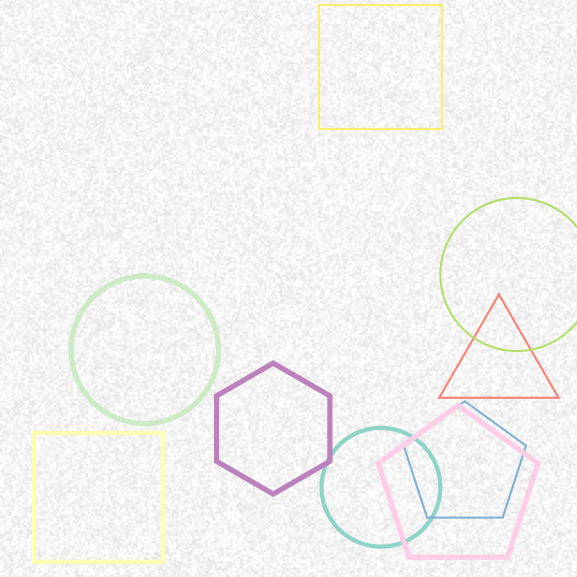[{"shape": "circle", "thickness": 2, "radius": 0.51, "center": [0.66, 0.155]}, {"shape": "square", "thickness": 2, "radius": 0.56, "center": [0.17, 0.138]}, {"shape": "triangle", "thickness": 1, "radius": 0.6, "center": [0.864, 0.37]}, {"shape": "pentagon", "thickness": 1, "radius": 0.56, "center": [0.805, 0.193]}, {"shape": "circle", "thickness": 1, "radius": 0.66, "center": [0.895, 0.524]}, {"shape": "pentagon", "thickness": 2.5, "radius": 0.73, "center": [0.793, 0.152]}, {"shape": "hexagon", "thickness": 2.5, "radius": 0.57, "center": [0.473, 0.257]}, {"shape": "circle", "thickness": 2.5, "radius": 0.64, "center": [0.251, 0.393]}, {"shape": "square", "thickness": 1, "radius": 0.53, "center": [0.659, 0.883]}]